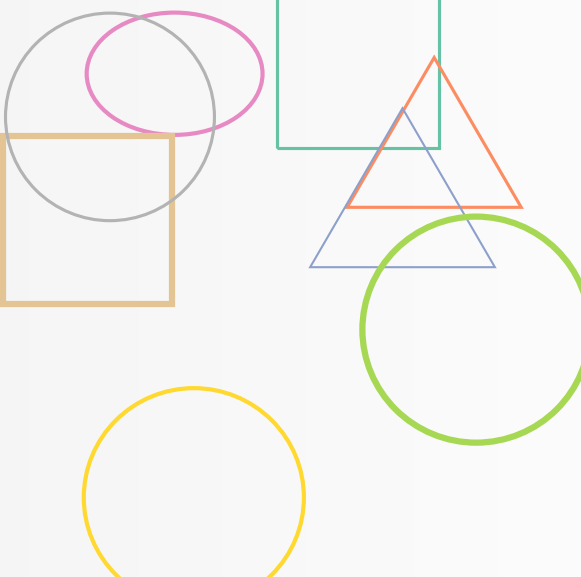[{"shape": "square", "thickness": 1.5, "radius": 0.7, "center": [0.616, 0.883]}, {"shape": "triangle", "thickness": 1.5, "radius": 0.86, "center": [0.747, 0.727]}, {"shape": "triangle", "thickness": 1, "radius": 0.92, "center": [0.693, 0.628]}, {"shape": "oval", "thickness": 2, "radius": 0.76, "center": [0.3, 0.871]}, {"shape": "circle", "thickness": 3, "radius": 0.98, "center": [0.819, 0.428]}, {"shape": "circle", "thickness": 2, "radius": 0.95, "center": [0.333, 0.138]}, {"shape": "square", "thickness": 3, "radius": 0.73, "center": [0.151, 0.618]}, {"shape": "circle", "thickness": 1.5, "radius": 0.9, "center": [0.189, 0.797]}]